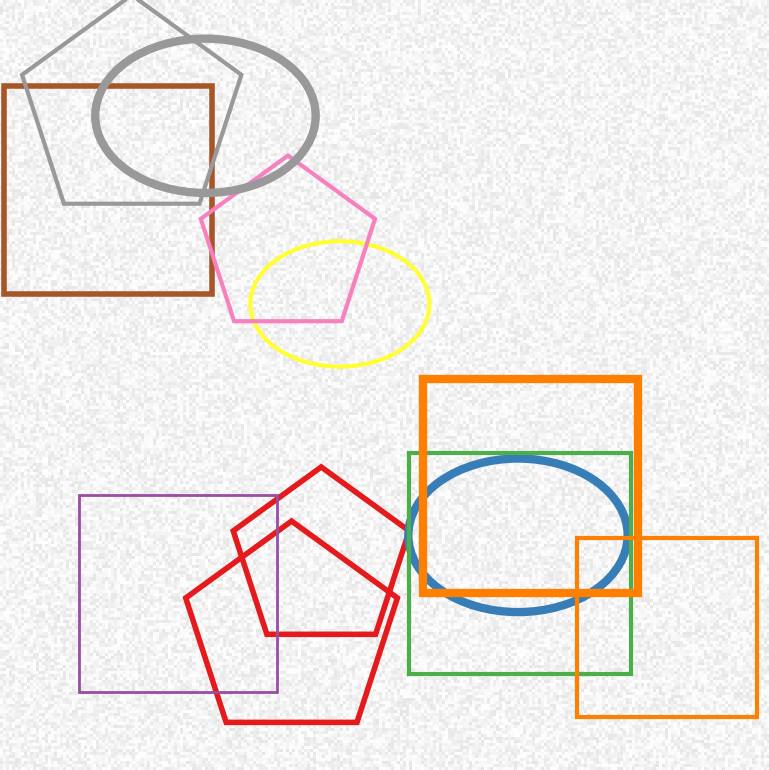[{"shape": "pentagon", "thickness": 2, "radius": 0.6, "center": [0.417, 0.273]}, {"shape": "pentagon", "thickness": 2, "radius": 0.72, "center": [0.379, 0.179]}, {"shape": "oval", "thickness": 3, "radius": 0.71, "center": [0.673, 0.305]}, {"shape": "square", "thickness": 1.5, "radius": 0.72, "center": [0.675, 0.268]}, {"shape": "square", "thickness": 1, "radius": 0.64, "center": [0.231, 0.229]}, {"shape": "square", "thickness": 3, "radius": 0.7, "center": [0.689, 0.369]}, {"shape": "square", "thickness": 1.5, "radius": 0.58, "center": [0.866, 0.185]}, {"shape": "oval", "thickness": 1.5, "radius": 0.58, "center": [0.441, 0.605]}, {"shape": "square", "thickness": 2, "radius": 0.67, "center": [0.14, 0.753]}, {"shape": "pentagon", "thickness": 1.5, "radius": 0.59, "center": [0.374, 0.679]}, {"shape": "oval", "thickness": 3, "radius": 0.72, "center": [0.267, 0.85]}, {"shape": "pentagon", "thickness": 1.5, "radius": 0.75, "center": [0.171, 0.857]}]